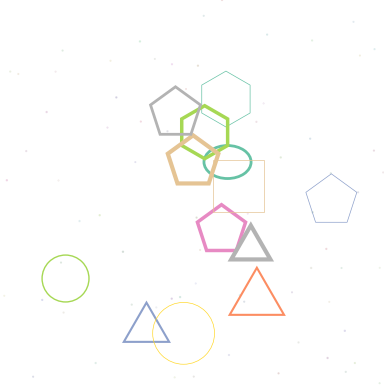[{"shape": "oval", "thickness": 2, "radius": 0.31, "center": [0.591, 0.579]}, {"shape": "hexagon", "thickness": 0.5, "radius": 0.36, "center": [0.587, 0.743]}, {"shape": "triangle", "thickness": 1.5, "radius": 0.41, "center": [0.667, 0.223]}, {"shape": "triangle", "thickness": 1.5, "radius": 0.34, "center": [0.38, 0.146]}, {"shape": "pentagon", "thickness": 0.5, "radius": 0.35, "center": [0.861, 0.479]}, {"shape": "pentagon", "thickness": 2.5, "radius": 0.33, "center": [0.575, 0.403]}, {"shape": "hexagon", "thickness": 2.5, "radius": 0.34, "center": [0.532, 0.657]}, {"shape": "circle", "thickness": 1, "radius": 0.3, "center": [0.17, 0.277]}, {"shape": "circle", "thickness": 0.5, "radius": 0.4, "center": [0.477, 0.134]}, {"shape": "pentagon", "thickness": 3, "radius": 0.35, "center": [0.502, 0.579]}, {"shape": "square", "thickness": 0.5, "radius": 0.34, "center": [0.619, 0.517]}, {"shape": "triangle", "thickness": 3, "radius": 0.29, "center": [0.652, 0.356]}, {"shape": "pentagon", "thickness": 2, "radius": 0.34, "center": [0.456, 0.706]}]